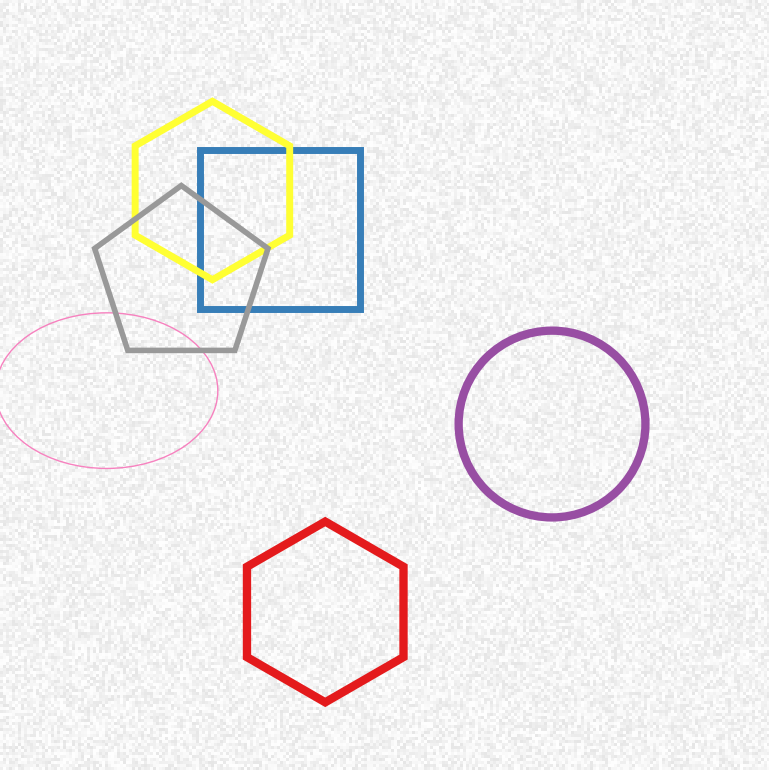[{"shape": "hexagon", "thickness": 3, "radius": 0.59, "center": [0.422, 0.205]}, {"shape": "square", "thickness": 2.5, "radius": 0.52, "center": [0.364, 0.702]}, {"shape": "circle", "thickness": 3, "radius": 0.61, "center": [0.717, 0.449]}, {"shape": "hexagon", "thickness": 2.5, "radius": 0.58, "center": [0.276, 0.753]}, {"shape": "oval", "thickness": 0.5, "radius": 0.72, "center": [0.139, 0.493]}, {"shape": "pentagon", "thickness": 2, "radius": 0.59, "center": [0.235, 0.641]}]